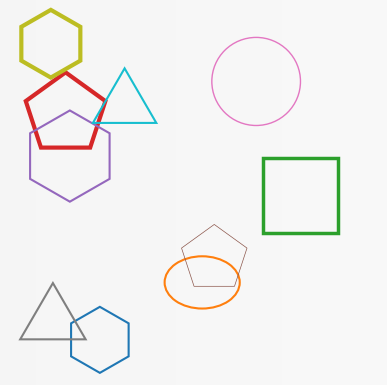[{"shape": "hexagon", "thickness": 1.5, "radius": 0.43, "center": [0.258, 0.117]}, {"shape": "oval", "thickness": 1.5, "radius": 0.48, "center": [0.522, 0.266]}, {"shape": "square", "thickness": 2.5, "radius": 0.49, "center": [0.776, 0.492]}, {"shape": "pentagon", "thickness": 3, "radius": 0.54, "center": [0.169, 0.704]}, {"shape": "hexagon", "thickness": 1.5, "radius": 0.59, "center": [0.18, 0.595]}, {"shape": "pentagon", "thickness": 0.5, "radius": 0.44, "center": [0.553, 0.328]}, {"shape": "circle", "thickness": 1, "radius": 0.57, "center": [0.661, 0.788]}, {"shape": "triangle", "thickness": 1.5, "radius": 0.49, "center": [0.137, 0.167]}, {"shape": "hexagon", "thickness": 3, "radius": 0.44, "center": [0.131, 0.886]}, {"shape": "triangle", "thickness": 1.5, "radius": 0.47, "center": [0.322, 0.728]}]